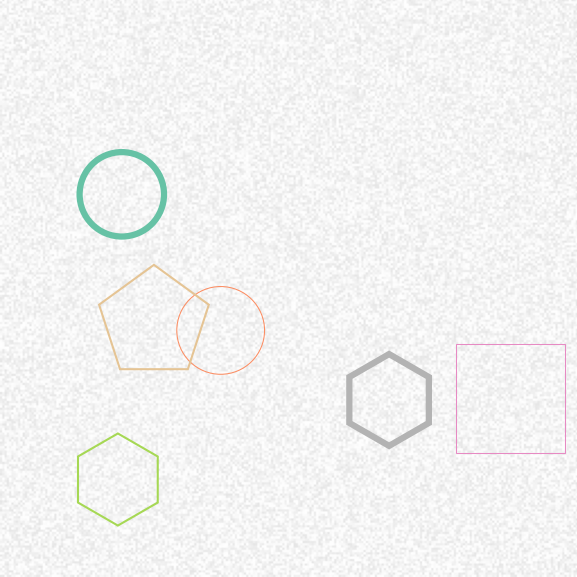[{"shape": "circle", "thickness": 3, "radius": 0.37, "center": [0.211, 0.663]}, {"shape": "circle", "thickness": 0.5, "radius": 0.38, "center": [0.382, 0.427]}, {"shape": "square", "thickness": 0.5, "radius": 0.47, "center": [0.885, 0.31]}, {"shape": "hexagon", "thickness": 1, "radius": 0.4, "center": [0.204, 0.169]}, {"shape": "pentagon", "thickness": 1, "radius": 0.5, "center": [0.267, 0.441]}, {"shape": "hexagon", "thickness": 3, "radius": 0.4, "center": [0.674, 0.307]}]